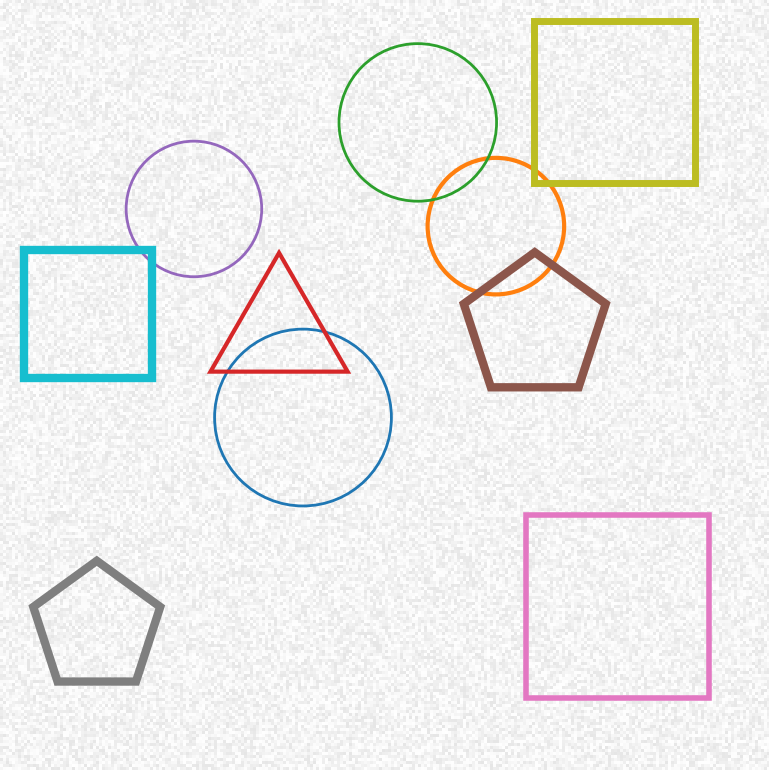[{"shape": "circle", "thickness": 1, "radius": 0.57, "center": [0.393, 0.458]}, {"shape": "circle", "thickness": 1.5, "radius": 0.44, "center": [0.644, 0.706]}, {"shape": "circle", "thickness": 1, "radius": 0.51, "center": [0.543, 0.841]}, {"shape": "triangle", "thickness": 1.5, "radius": 0.51, "center": [0.362, 0.569]}, {"shape": "circle", "thickness": 1, "radius": 0.44, "center": [0.252, 0.729]}, {"shape": "pentagon", "thickness": 3, "radius": 0.48, "center": [0.694, 0.575]}, {"shape": "square", "thickness": 2, "radius": 0.59, "center": [0.802, 0.212]}, {"shape": "pentagon", "thickness": 3, "radius": 0.43, "center": [0.126, 0.185]}, {"shape": "square", "thickness": 2.5, "radius": 0.52, "center": [0.798, 0.868]}, {"shape": "square", "thickness": 3, "radius": 0.42, "center": [0.114, 0.592]}]